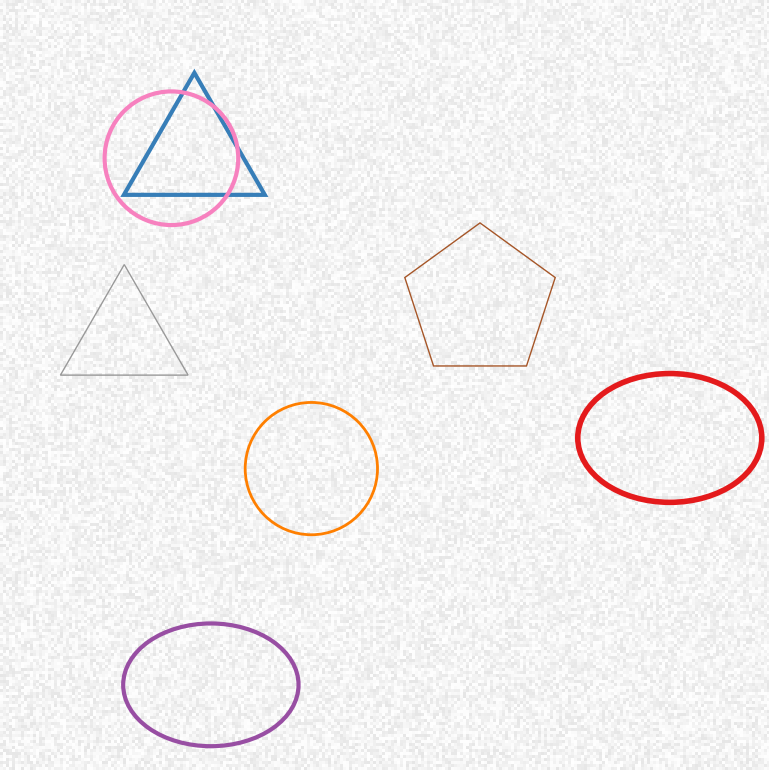[{"shape": "oval", "thickness": 2, "radius": 0.6, "center": [0.87, 0.431]}, {"shape": "triangle", "thickness": 1.5, "radius": 0.53, "center": [0.252, 0.8]}, {"shape": "oval", "thickness": 1.5, "radius": 0.57, "center": [0.274, 0.111]}, {"shape": "circle", "thickness": 1, "radius": 0.43, "center": [0.404, 0.391]}, {"shape": "pentagon", "thickness": 0.5, "radius": 0.51, "center": [0.623, 0.608]}, {"shape": "circle", "thickness": 1.5, "radius": 0.43, "center": [0.223, 0.794]}, {"shape": "triangle", "thickness": 0.5, "radius": 0.48, "center": [0.161, 0.561]}]